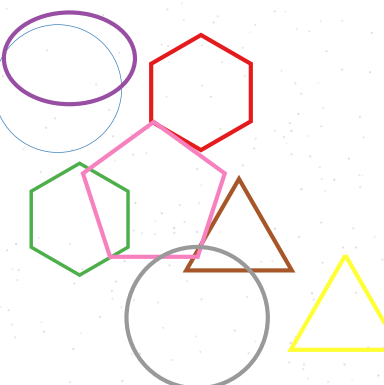[{"shape": "hexagon", "thickness": 3, "radius": 0.75, "center": [0.522, 0.76]}, {"shape": "circle", "thickness": 0.5, "radius": 0.83, "center": [0.15, 0.77]}, {"shape": "hexagon", "thickness": 2.5, "radius": 0.73, "center": [0.207, 0.431]}, {"shape": "oval", "thickness": 3, "radius": 0.85, "center": [0.18, 0.848]}, {"shape": "triangle", "thickness": 3, "radius": 0.82, "center": [0.897, 0.173]}, {"shape": "triangle", "thickness": 3, "radius": 0.79, "center": [0.621, 0.377]}, {"shape": "pentagon", "thickness": 3, "radius": 0.97, "center": [0.4, 0.49]}, {"shape": "circle", "thickness": 3, "radius": 0.92, "center": [0.512, 0.175]}]